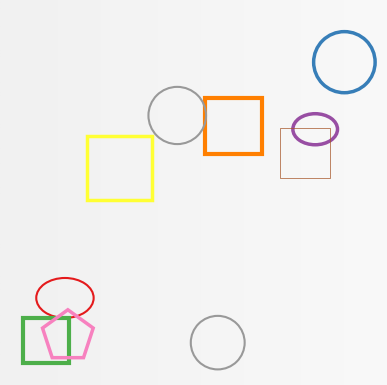[{"shape": "oval", "thickness": 1.5, "radius": 0.37, "center": [0.168, 0.226]}, {"shape": "circle", "thickness": 2.5, "radius": 0.4, "center": [0.889, 0.839]}, {"shape": "square", "thickness": 3, "radius": 0.3, "center": [0.118, 0.116]}, {"shape": "oval", "thickness": 2.5, "radius": 0.29, "center": [0.813, 0.664]}, {"shape": "square", "thickness": 3, "radius": 0.37, "center": [0.603, 0.673]}, {"shape": "square", "thickness": 2.5, "radius": 0.42, "center": [0.308, 0.564]}, {"shape": "square", "thickness": 0.5, "radius": 0.32, "center": [0.788, 0.602]}, {"shape": "pentagon", "thickness": 2.5, "radius": 0.34, "center": [0.175, 0.127]}, {"shape": "circle", "thickness": 1.5, "radius": 0.35, "center": [0.562, 0.11]}, {"shape": "circle", "thickness": 1.5, "radius": 0.37, "center": [0.457, 0.7]}]